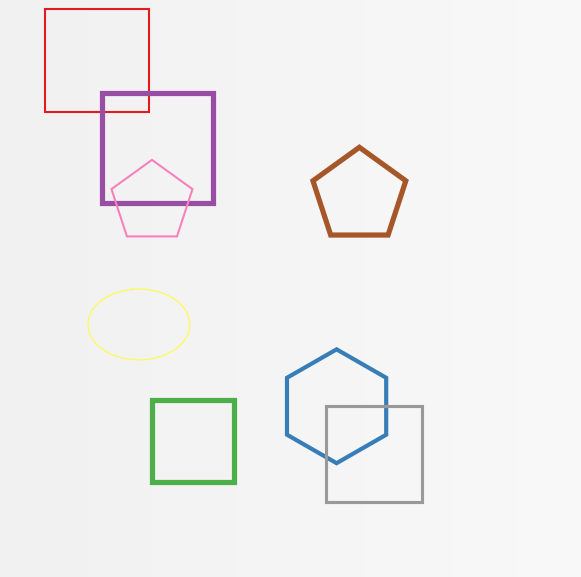[{"shape": "square", "thickness": 1, "radius": 0.45, "center": [0.166, 0.894]}, {"shape": "hexagon", "thickness": 2, "radius": 0.49, "center": [0.579, 0.296]}, {"shape": "square", "thickness": 2.5, "radius": 0.35, "center": [0.332, 0.235]}, {"shape": "square", "thickness": 2.5, "radius": 0.48, "center": [0.272, 0.743]}, {"shape": "oval", "thickness": 0.5, "radius": 0.44, "center": [0.239, 0.437]}, {"shape": "pentagon", "thickness": 2.5, "radius": 0.42, "center": [0.618, 0.66]}, {"shape": "pentagon", "thickness": 1, "radius": 0.37, "center": [0.261, 0.649]}, {"shape": "square", "thickness": 1.5, "radius": 0.41, "center": [0.644, 0.213]}]